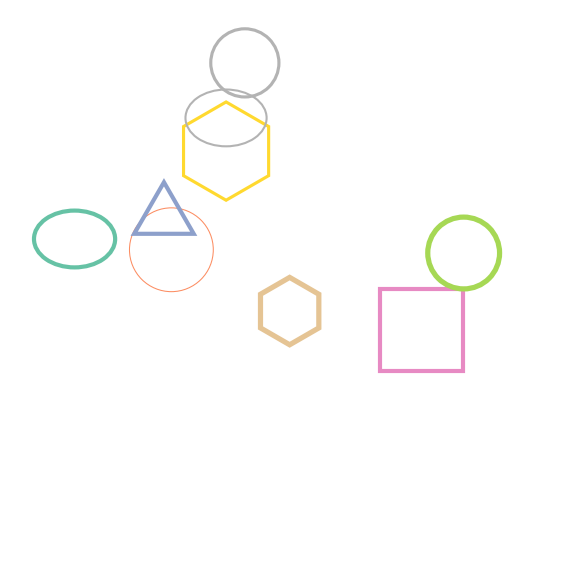[{"shape": "oval", "thickness": 2, "radius": 0.35, "center": [0.129, 0.585]}, {"shape": "circle", "thickness": 0.5, "radius": 0.36, "center": [0.297, 0.567]}, {"shape": "triangle", "thickness": 2, "radius": 0.3, "center": [0.284, 0.624]}, {"shape": "square", "thickness": 2, "radius": 0.36, "center": [0.73, 0.428]}, {"shape": "circle", "thickness": 2.5, "radius": 0.31, "center": [0.803, 0.561]}, {"shape": "hexagon", "thickness": 1.5, "radius": 0.43, "center": [0.391, 0.738]}, {"shape": "hexagon", "thickness": 2.5, "radius": 0.29, "center": [0.502, 0.46]}, {"shape": "circle", "thickness": 1.5, "radius": 0.3, "center": [0.424, 0.89]}, {"shape": "oval", "thickness": 1, "radius": 0.35, "center": [0.391, 0.795]}]